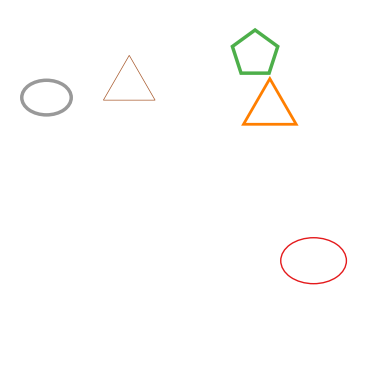[{"shape": "oval", "thickness": 1, "radius": 0.43, "center": [0.814, 0.323]}, {"shape": "pentagon", "thickness": 2.5, "radius": 0.31, "center": [0.663, 0.86]}, {"shape": "triangle", "thickness": 2, "radius": 0.39, "center": [0.701, 0.717]}, {"shape": "triangle", "thickness": 0.5, "radius": 0.39, "center": [0.336, 0.779]}, {"shape": "oval", "thickness": 2.5, "radius": 0.32, "center": [0.121, 0.747]}]